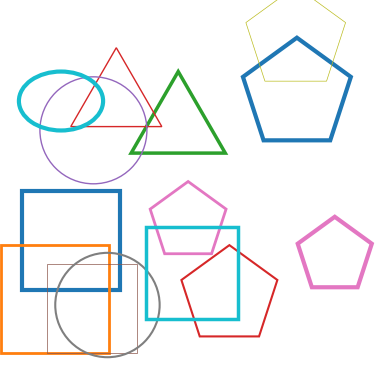[{"shape": "pentagon", "thickness": 3, "radius": 0.74, "center": [0.771, 0.755]}, {"shape": "square", "thickness": 3, "radius": 0.64, "center": [0.184, 0.375]}, {"shape": "square", "thickness": 2, "radius": 0.7, "center": [0.143, 0.224]}, {"shape": "triangle", "thickness": 2.5, "radius": 0.71, "center": [0.463, 0.673]}, {"shape": "pentagon", "thickness": 1.5, "radius": 0.66, "center": [0.596, 0.232]}, {"shape": "triangle", "thickness": 1, "radius": 0.68, "center": [0.302, 0.739]}, {"shape": "circle", "thickness": 1, "radius": 0.69, "center": [0.243, 0.662]}, {"shape": "square", "thickness": 0.5, "radius": 0.58, "center": [0.239, 0.199]}, {"shape": "pentagon", "thickness": 3, "radius": 0.51, "center": [0.869, 0.336]}, {"shape": "pentagon", "thickness": 2, "radius": 0.52, "center": [0.489, 0.425]}, {"shape": "circle", "thickness": 1.5, "radius": 0.68, "center": [0.279, 0.208]}, {"shape": "pentagon", "thickness": 0.5, "radius": 0.68, "center": [0.768, 0.899]}, {"shape": "oval", "thickness": 3, "radius": 0.55, "center": [0.158, 0.738]}, {"shape": "square", "thickness": 2.5, "radius": 0.6, "center": [0.499, 0.291]}]